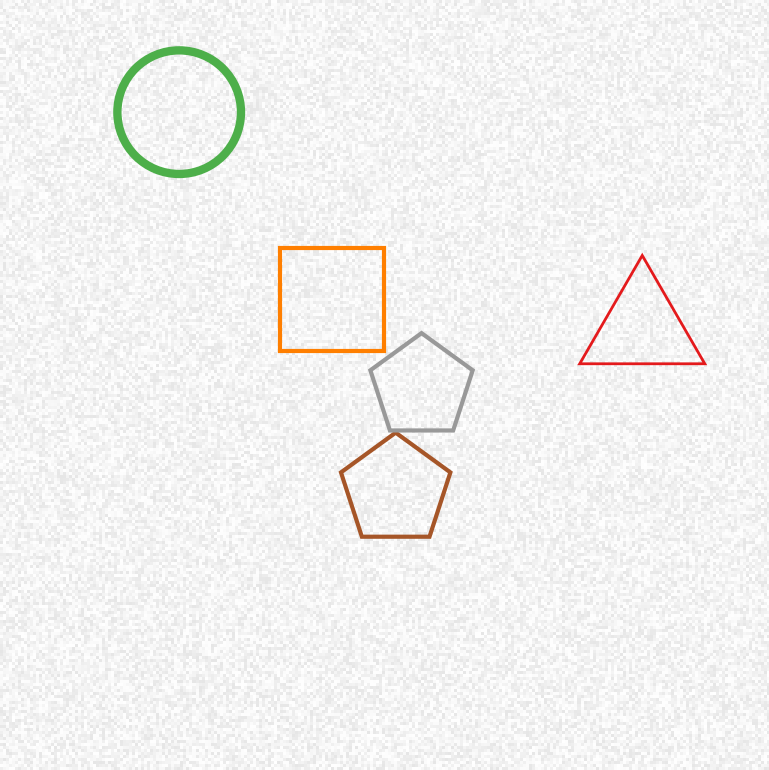[{"shape": "triangle", "thickness": 1, "radius": 0.47, "center": [0.834, 0.574]}, {"shape": "circle", "thickness": 3, "radius": 0.4, "center": [0.233, 0.854]}, {"shape": "square", "thickness": 1.5, "radius": 0.34, "center": [0.431, 0.611]}, {"shape": "pentagon", "thickness": 1.5, "radius": 0.37, "center": [0.514, 0.363]}, {"shape": "pentagon", "thickness": 1.5, "radius": 0.35, "center": [0.547, 0.497]}]